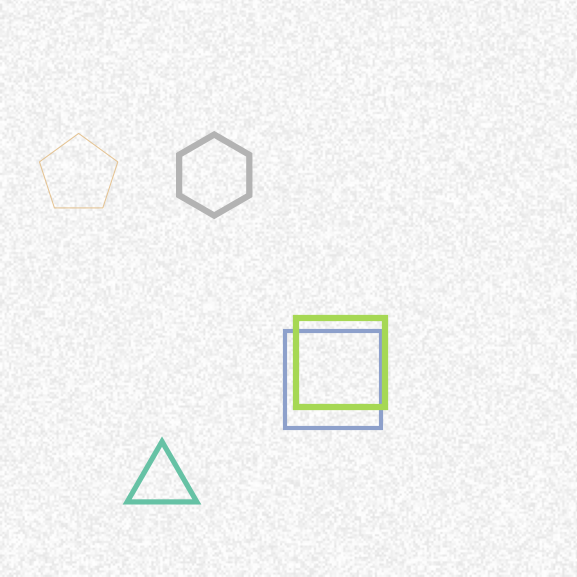[{"shape": "triangle", "thickness": 2.5, "radius": 0.35, "center": [0.281, 0.165]}, {"shape": "square", "thickness": 2, "radius": 0.42, "center": [0.576, 0.342]}, {"shape": "square", "thickness": 3, "radius": 0.39, "center": [0.59, 0.371]}, {"shape": "pentagon", "thickness": 0.5, "radius": 0.36, "center": [0.136, 0.697]}, {"shape": "hexagon", "thickness": 3, "radius": 0.35, "center": [0.371, 0.696]}]